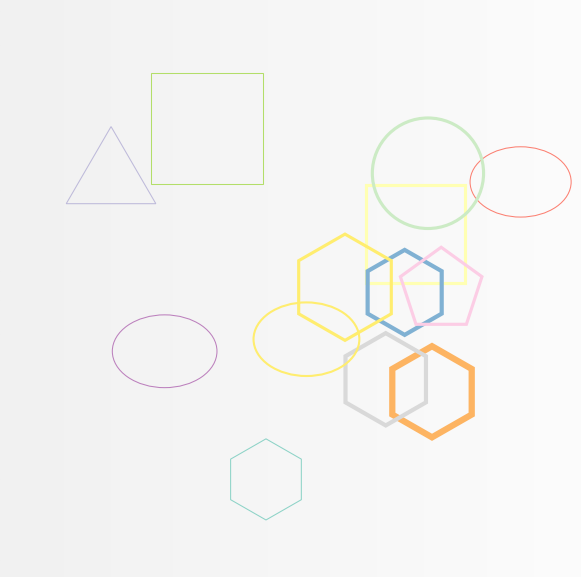[{"shape": "hexagon", "thickness": 0.5, "radius": 0.35, "center": [0.458, 0.169]}, {"shape": "square", "thickness": 1.5, "radius": 0.42, "center": [0.715, 0.594]}, {"shape": "triangle", "thickness": 0.5, "radius": 0.45, "center": [0.191, 0.691]}, {"shape": "oval", "thickness": 0.5, "radius": 0.43, "center": [0.896, 0.684]}, {"shape": "hexagon", "thickness": 2, "radius": 0.37, "center": [0.696, 0.493]}, {"shape": "hexagon", "thickness": 3, "radius": 0.39, "center": [0.743, 0.321]}, {"shape": "square", "thickness": 0.5, "radius": 0.48, "center": [0.357, 0.777]}, {"shape": "pentagon", "thickness": 1.5, "radius": 0.37, "center": [0.759, 0.497]}, {"shape": "hexagon", "thickness": 2, "radius": 0.4, "center": [0.664, 0.342]}, {"shape": "oval", "thickness": 0.5, "radius": 0.45, "center": [0.283, 0.391]}, {"shape": "circle", "thickness": 1.5, "radius": 0.48, "center": [0.736, 0.699]}, {"shape": "oval", "thickness": 1, "radius": 0.46, "center": [0.527, 0.412]}, {"shape": "hexagon", "thickness": 1.5, "radius": 0.46, "center": [0.594, 0.502]}]